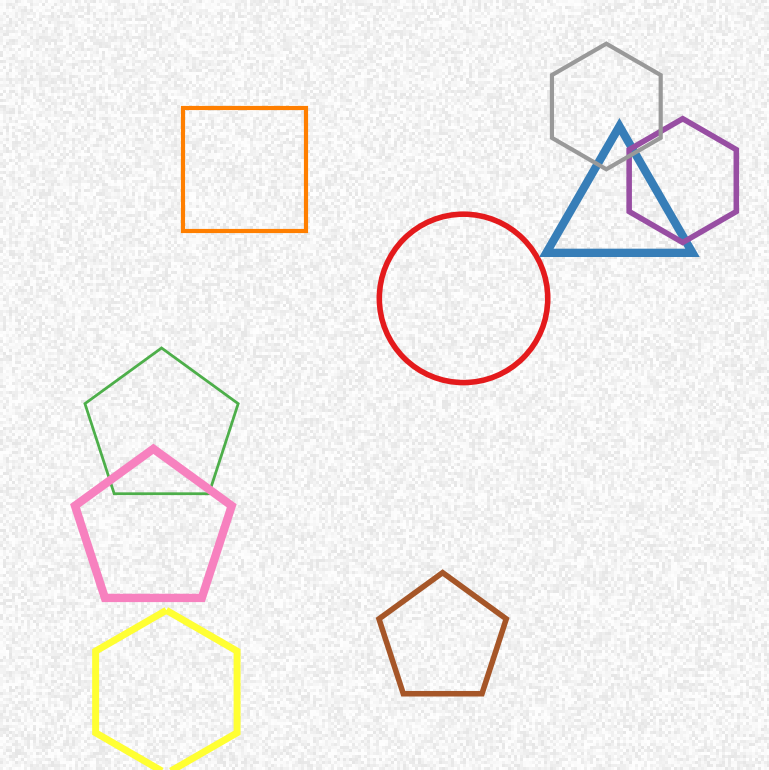[{"shape": "circle", "thickness": 2, "radius": 0.55, "center": [0.602, 0.612]}, {"shape": "triangle", "thickness": 3, "radius": 0.55, "center": [0.804, 0.726]}, {"shape": "pentagon", "thickness": 1, "radius": 0.52, "center": [0.21, 0.443]}, {"shape": "hexagon", "thickness": 2, "radius": 0.4, "center": [0.887, 0.765]}, {"shape": "square", "thickness": 1.5, "radius": 0.4, "center": [0.318, 0.78]}, {"shape": "hexagon", "thickness": 2.5, "radius": 0.53, "center": [0.216, 0.101]}, {"shape": "pentagon", "thickness": 2, "radius": 0.43, "center": [0.575, 0.169]}, {"shape": "pentagon", "thickness": 3, "radius": 0.54, "center": [0.199, 0.31]}, {"shape": "hexagon", "thickness": 1.5, "radius": 0.41, "center": [0.787, 0.862]}]